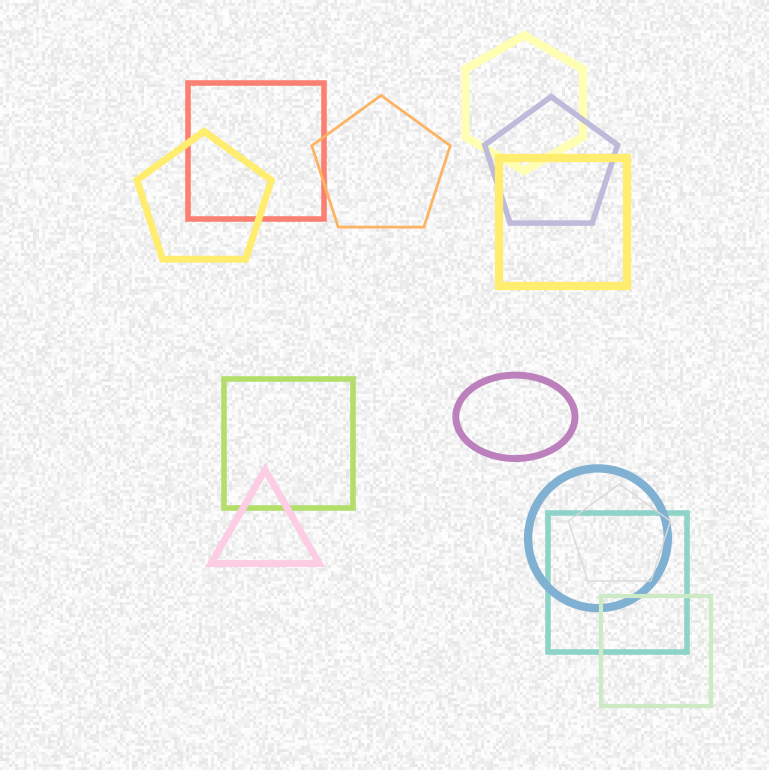[{"shape": "square", "thickness": 2, "radius": 0.45, "center": [0.802, 0.244]}, {"shape": "hexagon", "thickness": 3, "radius": 0.44, "center": [0.681, 0.866]}, {"shape": "pentagon", "thickness": 2, "radius": 0.45, "center": [0.716, 0.784]}, {"shape": "square", "thickness": 2, "radius": 0.44, "center": [0.332, 0.803]}, {"shape": "circle", "thickness": 3, "radius": 0.45, "center": [0.777, 0.301]}, {"shape": "pentagon", "thickness": 1, "radius": 0.47, "center": [0.495, 0.782]}, {"shape": "square", "thickness": 2, "radius": 0.42, "center": [0.374, 0.424]}, {"shape": "triangle", "thickness": 2.5, "radius": 0.41, "center": [0.344, 0.309]}, {"shape": "pentagon", "thickness": 0.5, "radius": 0.35, "center": [0.804, 0.302]}, {"shape": "oval", "thickness": 2.5, "radius": 0.39, "center": [0.669, 0.459]}, {"shape": "square", "thickness": 1.5, "radius": 0.36, "center": [0.852, 0.154]}, {"shape": "square", "thickness": 3, "radius": 0.41, "center": [0.731, 0.712]}, {"shape": "pentagon", "thickness": 2.5, "radius": 0.46, "center": [0.265, 0.738]}]